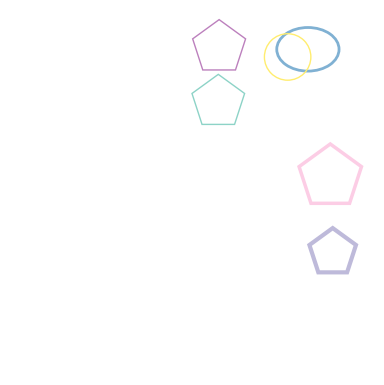[{"shape": "pentagon", "thickness": 1, "radius": 0.36, "center": [0.567, 0.735]}, {"shape": "pentagon", "thickness": 3, "radius": 0.32, "center": [0.864, 0.344]}, {"shape": "oval", "thickness": 2, "radius": 0.4, "center": [0.8, 0.872]}, {"shape": "pentagon", "thickness": 2.5, "radius": 0.43, "center": [0.858, 0.541]}, {"shape": "pentagon", "thickness": 1, "radius": 0.36, "center": [0.569, 0.877]}, {"shape": "circle", "thickness": 1, "radius": 0.3, "center": [0.747, 0.852]}]